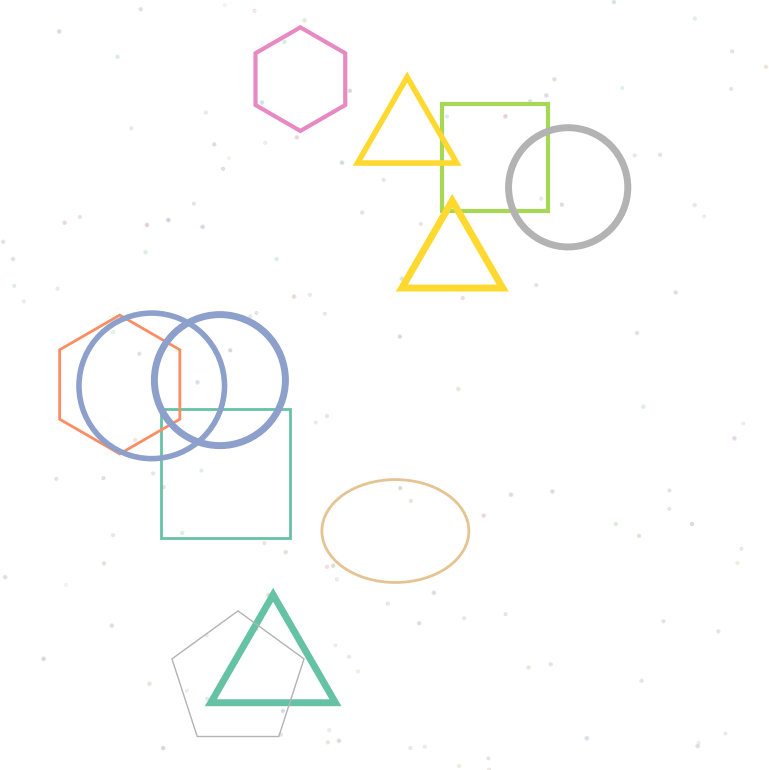[{"shape": "square", "thickness": 1, "radius": 0.42, "center": [0.293, 0.385]}, {"shape": "triangle", "thickness": 2.5, "radius": 0.47, "center": [0.355, 0.134]}, {"shape": "hexagon", "thickness": 1, "radius": 0.45, "center": [0.156, 0.501]}, {"shape": "circle", "thickness": 2.5, "radius": 0.43, "center": [0.286, 0.506]}, {"shape": "circle", "thickness": 2, "radius": 0.47, "center": [0.197, 0.499]}, {"shape": "hexagon", "thickness": 1.5, "radius": 0.34, "center": [0.39, 0.897]}, {"shape": "square", "thickness": 1.5, "radius": 0.35, "center": [0.643, 0.795]}, {"shape": "triangle", "thickness": 2.5, "radius": 0.38, "center": [0.587, 0.664]}, {"shape": "triangle", "thickness": 2, "radius": 0.37, "center": [0.529, 0.825]}, {"shape": "oval", "thickness": 1, "radius": 0.48, "center": [0.513, 0.31]}, {"shape": "pentagon", "thickness": 0.5, "radius": 0.45, "center": [0.309, 0.116]}, {"shape": "circle", "thickness": 2.5, "radius": 0.39, "center": [0.738, 0.757]}]